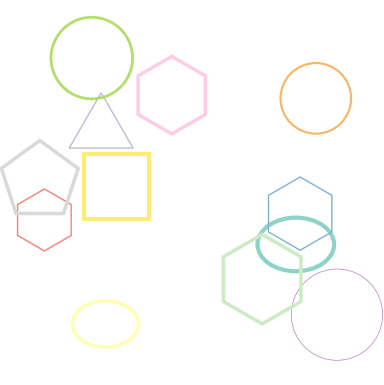[{"shape": "oval", "thickness": 3, "radius": 0.5, "center": [0.768, 0.365]}, {"shape": "oval", "thickness": 2.5, "radius": 0.43, "center": [0.274, 0.158]}, {"shape": "triangle", "thickness": 1, "radius": 0.48, "center": [0.263, 0.663]}, {"shape": "hexagon", "thickness": 1, "radius": 0.4, "center": [0.115, 0.429]}, {"shape": "hexagon", "thickness": 1, "radius": 0.48, "center": [0.78, 0.445]}, {"shape": "circle", "thickness": 1.5, "radius": 0.46, "center": [0.82, 0.745]}, {"shape": "circle", "thickness": 2, "radius": 0.53, "center": [0.238, 0.849]}, {"shape": "hexagon", "thickness": 2.5, "radius": 0.5, "center": [0.446, 0.753]}, {"shape": "pentagon", "thickness": 2.5, "radius": 0.52, "center": [0.103, 0.53]}, {"shape": "circle", "thickness": 0.5, "radius": 0.59, "center": [0.875, 0.183]}, {"shape": "hexagon", "thickness": 2.5, "radius": 0.58, "center": [0.681, 0.275]}, {"shape": "square", "thickness": 3, "radius": 0.42, "center": [0.301, 0.515]}]